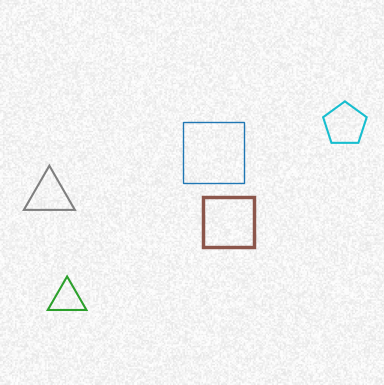[{"shape": "square", "thickness": 1, "radius": 0.4, "center": [0.554, 0.604]}, {"shape": "triangle", "thickness": 1.5, "radius": 0.29, "center": [0.174, 0.224]}, {"shape": "square", "thickness": 2.5, "radius": 0.33, "center": [0.594, 0.423]}, {"shape": "triangle", "thickness": 1.5, "radius": 0.38, "center": [0.128, 0.493]}, {"shape": "pentagon", "thickness": 1.5, "radius": 0.3, "center": [0.896, 0.677]}]